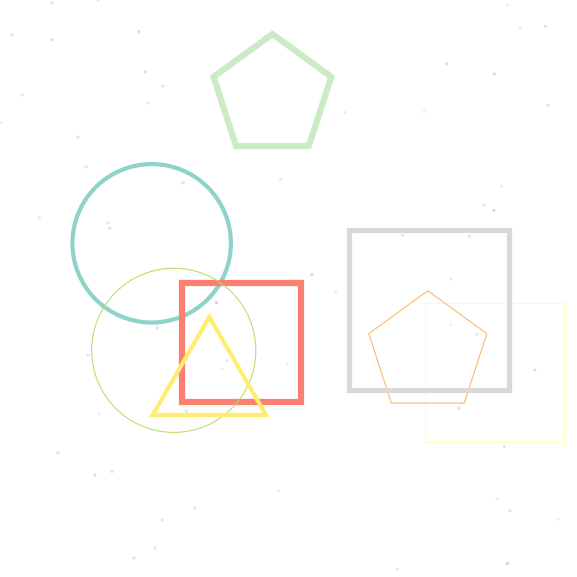[{"shape": "circle", "thickness": 2, "radius": 0.69, "center": [0.263, 0.578]}, {"shape": "square", "thickness": 0.5, "radius": 0.6, "center": [0.856, 0.354]}, {"shape": "square", "thickness": 3, "radius": 0.51, "center": [0.418, 0.407]}, {"shape": "pentagon", "thickness": 0.5, "radius": 0.54, "center": [0.741, 0.388]}, {"shape": "circle", "thickness": 0.5, "radius": 0.71, "center": [0.301, 0.392]}, {"shape": "square", "thickness": 2.5, "radius": 0.69, "center": [0.743, 0.463]}, {"shape": "pentagon", "thickness": 3, "radius": 0.54, "center": [0.472, 0.833]}, {"shape": "triangle", "thickness": 2, "radius": 0.57, "center": [0.362, 0.337]}]